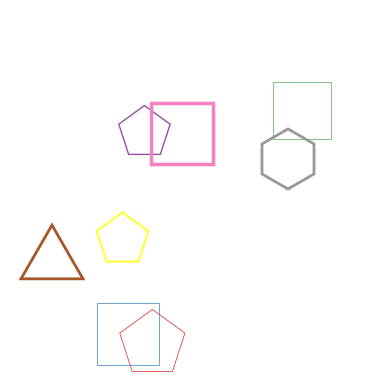[{"shape": "pentagon", "thickness": 0.5, "radius": 0.44, "center": [0.396, 0.107]}, {"shape": "square", "thickness": 0.5, "radius": 0.4, "center": [0.333, 0.132]}, {"shape": "square", "thickness": 0.5, "radius": 0.37, "center": [0.785, 0.714]}, {"shape": "pentagon", "thickness": 1, "radius": 0.35, "center": [0.375, 0.656]}, {"shape": "pentagon", "thickness": 1.5, "radius": 0.35, "center": [0.318, 0.378]}, {"shape": "triangle", "thickness": 2, "radius": 0.47, "center": [0.135, 0.322]}, {"shape": "square", "thickness": 2.5, "radius": 0.4, "center": [0.472, 0.653]}, {"shape": "hexagon", "thickness": 2, "radius": 0.39, "center": [0.748, 0.587]}]